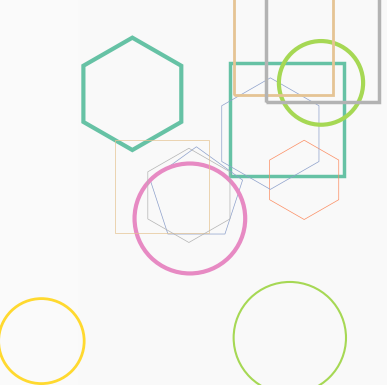[{"shape": "square", "thickness": 2.5, "radius": 0.73, "center": [0.741, 0.69]}, {"shape": "hexagon", "thickness": 3, "radius": 0.73, "center": [0.342, 0.756]}, {"shape": "hexagon", "thickness": 0.5, "radius": 0.51, "center": [0.785, 0.533]}, {"shape": "pentagon", "thickness": 0.5, "radius": 0.63, "center": [0.507, 0.493]}, {"shape": "hexagon", "thickness": 0.5, "radius": 0.72, "center": [0.698, 0.653]}, {"shape": "circle", "thickness": 3, "radius": 0.71, "center": [0.49, 0.433]}, {"shape": "circle", "thickness": 1.5, "radius": 0.72, "center": [0.748, 0.123]}, {"shape": "circle", "thickness": 3, "radius": 0.54, "center": [0.828, 0.785]}, {"shape": "circle", "thickness": 2, "radius": 0.55, "center": [0.107, 0.114]}, {"shape": "square", "thickness": 0.5, "radius": 0.61, "center": [0.418, 0.516]}, {"shape": "square", "thickness": 2, "radius": 0.64, "center": [0.732, 0.881]}, {"shape": "square", "thickness": 2.5, "radius": 0.73, "center": [0.832, 0.882]}, {"shape": "hexagon", "thickness": 0.5, "radius": 0.61, "center": [0.487, 0.493]}]